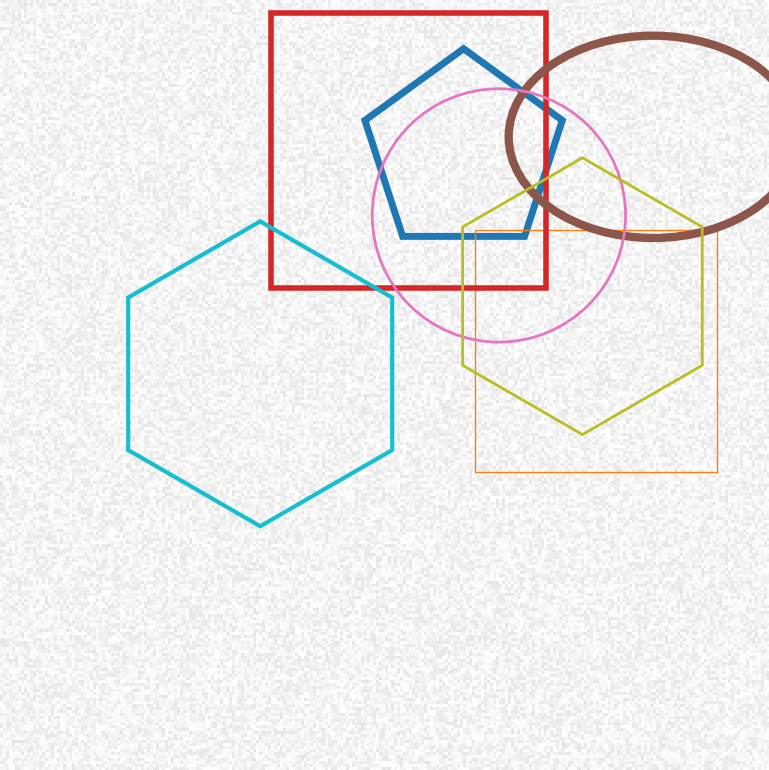[{"shape": "pentagon", "thickness": 2.5, "radius": 0.67, "center": [0.602, 0.802]}, {"shape": "square", "thickness": 0.5, "radius": 0.78, "center": [0.774, 0.544]}, {"shape": "square", "thickness": 2, "radius": 0.89, "center": [0.53, 0.805]}, {"shape": "oval", "thickness": 3, "radius": 0.94, "center": [0.848, 0.822]}, {"shape": "circle", "thickness": 1, "radius": 0.82, "center": [0.648, 0.72]}, {"shape": "hexagon", "thickness": 1, "radius": 0.9, "center": [0.756, 0.615]}, {"shape": "hexagon", "thickness": 1.5, "radius": 0.99, "center": [0.338, 0.515]}]